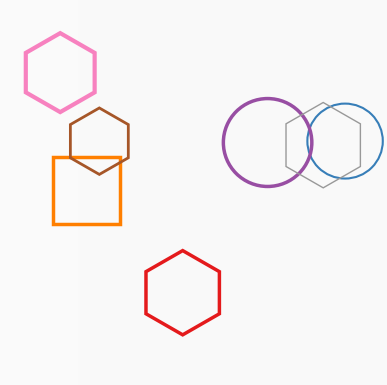[{"shape": "hexagon", "thickness": 2.5, "radius": 0.55, "center": [0.471, 0.24]}, {"shape": "circle", "thickness": 1.5, "radius": 0.49, "center": [0.891, 0.634]}, {"shape": "circle", "thickness": 2.5, "radius": 0.57, "center": [0.691, 0.63]}, {"shape": "square", "thickness": 2.5, "radius": 0.44, "center": [0.223, 0.505]}, {"shape": "hexagon", "thickness": 2, "radius": 0.43, "center": [0.256, 0.633]}, {"shape": "hexagon", "thickness": 3, "radius": 0.51, "center": [0.155, 0.811]}, {"shape": "hexagon", "thickness": 1, "radius": 0.55, "center": [0.834, 0.623]}]